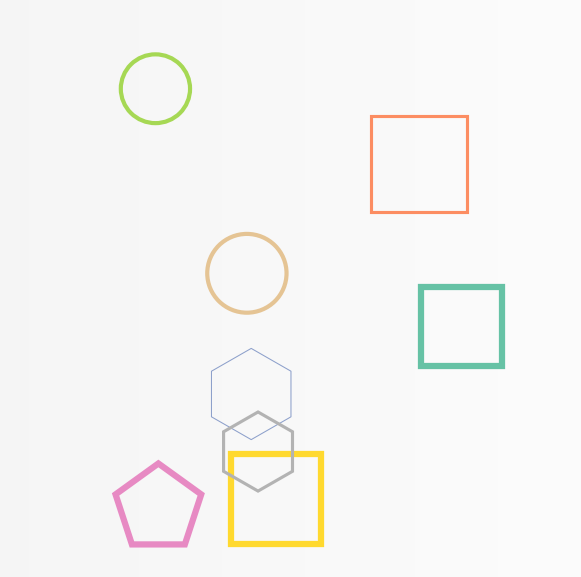[{"shape": "square", "thickness": 3, "radius": 0.35, "center": [0.794, 0.434]}, {"shape": "square", "thickness": 1.5, "radius": 0.41, "center": [0.721, 0.715]}, {"shape": "hexagon", "thickness": 0.5, "radius": 0.39, "center": [0.432, 0.317]}, {"shape": "pentagon", "thickness": 3, "radius": 0.39, "center": [0.272, 0.119]}, {"shape": "circle", "thickness": 2, "radius": 0.3, "center": [0.267, 0.845]}, {"shape": "square", "thickness": 3, "radius": 0.39, "center": [0.474, 0.135]}, {"shape": "circle", "thickness": 2, "radius": 0.34, "center": [0.425, 0.526]}, {"shape": "hexagon", "thickness": 1.5, "radius": 0.34, "center": [0.444, 0.217]}]